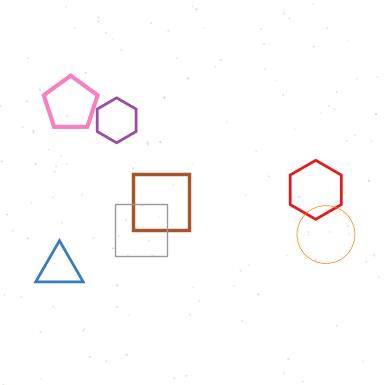[{"shape": "hexagon", "thickness": 2, "radius": 0.38, "center": [0.82, 0.507]}, {"shape": "triangle", "thickness": 2, "radius": 0.36, "center": [0.154, 0.304]}, {"shape": "hexagon", "thickness": 2, "radius": 0.29, "center": [0.303, 0.687]}, {"shape": "circle", "thickness": 0.5, "radius": 0.38, "center": [0.847, 0.391]}, {"shape": "square", "thickness": 2.5, "radius": 0.36, "center": [0.419, 0.475]}, {"shape": "pentagon", "thickness": 3, "radius": 0.37, "center": [0.184, 0.73]}, {"shape": "square", "thickness": 1, "radius": 0.34, "center": [0.366, 0.403]}]